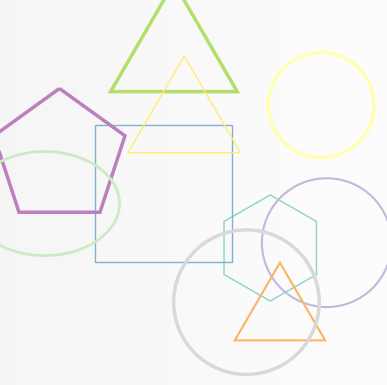[{"shape": "hexagon", "thickness": 1, "radius": 0.69, "center": [0.697, 0.356]}, {"shape": "circle", "thickness": 2.5, "radius": 0.68, "center": [0.829, 0.727]}, {"shape": "circle", "thickness": 1.5, "radius": 0.84, "center": [0.843, 0.37]}, {"shape": "square", "thickness": 1, "radius": 0.89, "center": [0.421, 0.497]}, {"shape": "triangle", "thickness": 1.5, "radius": 0.67, "center": [0.722, 0.183]}, {"shape": "triangle", "thickness": 2.5, "radius": 0.94, "center": [0.449, 0.856]}, {"shape": "circle", "thickness": 2.5, "radius": 0.94, "center": [0.636, 0.215]}, {"shape": "pentagon", "thickness": 2.5, "radius": 0.89, "center": [0.153, 0.592]}, {"shape": "oval", "thickness": 2, "radius": 0.96, "center": [0.115, 0.471]}, {"shape": "triangle", "thickness": 1, "radius": 0.84, "center": [0.475, 0.687]}]